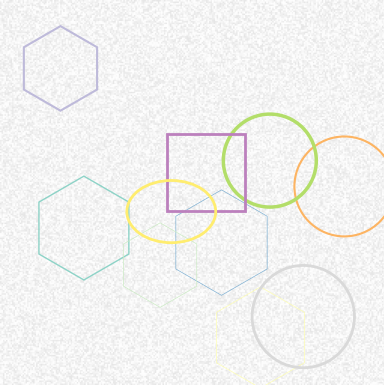[{"shape": "hexagon", "thickness": 1, "radius": 0.67, "center": [0.218, 0.408]}, {"shape": "hexagon", "thickness": 0.5, "radius": 0.66, "center": [0.677, 0.123]}, {"shape": "hexagon", "thickness": 1.5, "radius": 0.55, "center": [0.157, 0.822]}, {"shape": "hexagon", "thickness": 0.5, "radius": 0.68, "center": [0.575, 0.37]}, {"shape": "circle", "thickness": 1.5, "radius": 0.65, "center": [0.894, 0.516]}, {"shape": "circle", "thickness": 2.5, "radius": 0.6, "center": [0.701, 0.583]}, {"shape": "circle", "thickness": 2, "radius": 0.66, "center": [0.788, 0.178]}, {"shape": "square", "thickness": 2, "radius": 0.51, "center": [0.536, 0.552]}, {"shape": "hexagon", "thickness": 0.5, "radius": 0.55, "center": [0.416, 0.311]}, {"shape": "oval", "thickness": 2, "radius": 0.58, "center": [0.445, 0.45]}]